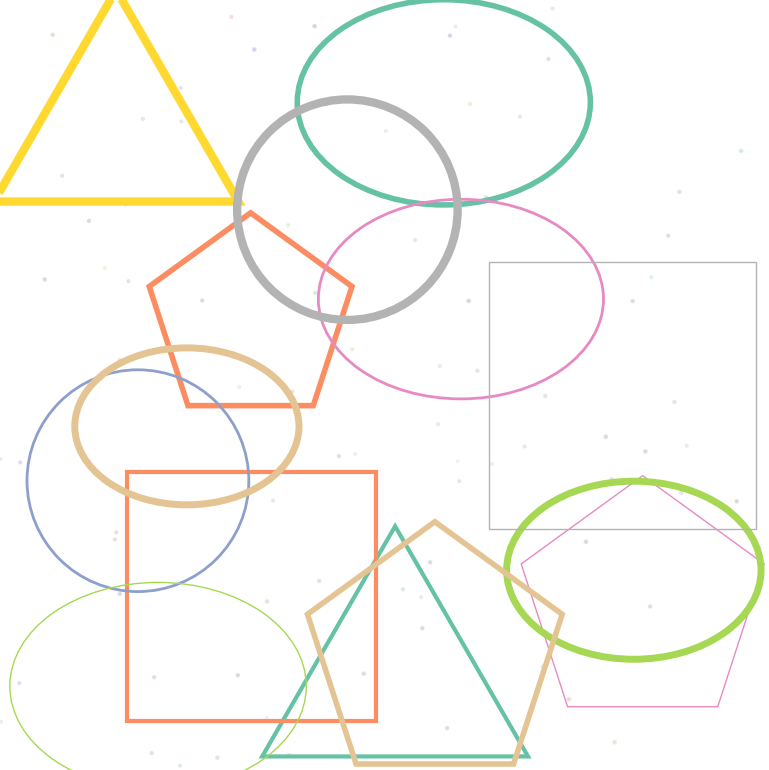[{"shape": "oval", "thickness": 2, "radius": 0.95, "center": [0.576, 0.867]}, {"shape": "triangle", "thickness": 1.5, "radius": 1.0, "center": [0.513, 0.117]}, {"shape": "square", "thickness": 1.5, "radius": 0.81, "center": [0.327, 0.226]}, {"shape": "pentagon", "thickness": 2, "radius": 0.69, "center": [0.325, 0.585]}, {"shape": "circle", "thickness": 1, "radius": 0.72, "center": [0.179, 0.376]}, {"shape": "oval", "thickness": 1, "radius": 0.93, "center": [0.599, 0.612]}, {"shape": "pentagon", "thickness": 0.5, "radius": 0.83, "center": [0.835, 0.216]}, {"shape": "oval", "thickness": 0.5, "radius": 0.96, "center": [0.205, 0.109]}, {"shape": "oval", "thickness": 2.5, "radius": 0.83, "center": [0.823, 0.259]}, {"shape": "triangle", "thickness": 3, "radius": 0.92, "center": [0.151, 0.83]}, {"shape": "pentagon", "thickness": 2, "radius": 0.87, "center": [0.565, 0.149]}, {"shape": "oval", "thickness": 2.5, "radius": 0.73, "center": [0.243, 0.446]}, {"shape": "square", "thickness": 0.5, "radius": 0.87, "center": [0.808, 0.486]}, {"shape": "circle", "thickness": 3, "radius": 0.72, "center": [0.451, 0.728]}]